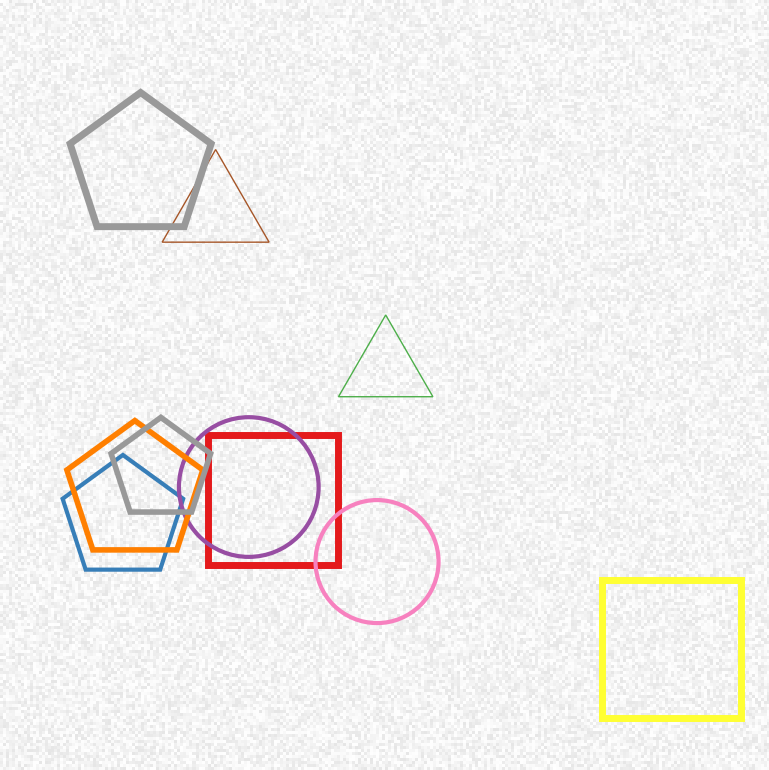[{"shape": "square", "thickness": 2.5, "radius": 0.42, "center": [0.355, 0.351]}, {"shape": "pentagon", "thickness": 1.5, "radius": 0.41, "center": [0.16, 0.327]}, {"shape": "triangle", "thickness": 0.5, "radius": 0.35, "center": [0.501, 0.52]}, {"shape": "circle", "thickness": 1.5, "radius": 0.45, "center": [0.323, 0.367]}, {"shape": "pentagon", "thickness": 2, "radius": 0.46, "center": [0.175, 0.361]}, {"shape": "square", "thickness": 2.5, "radius": 0.45, "center": [0.872, 0.157]}, {"shape": "triangle", "thickness": 0.5, "radius": 0.4, "center": [0.28, 0.726]}, {"shape": "circle", "thickness": 1.5, "radius": 0.4, "center": [0.49, 0.271]}, {"shape": "pentagon", "thickness": 2.5, "radius": 0.48, "center": [0.183, 0.784]}, {"shape": "pentagon", "thickness": 2, "radius": 0.34, "center": [0.209, 0.39]}]